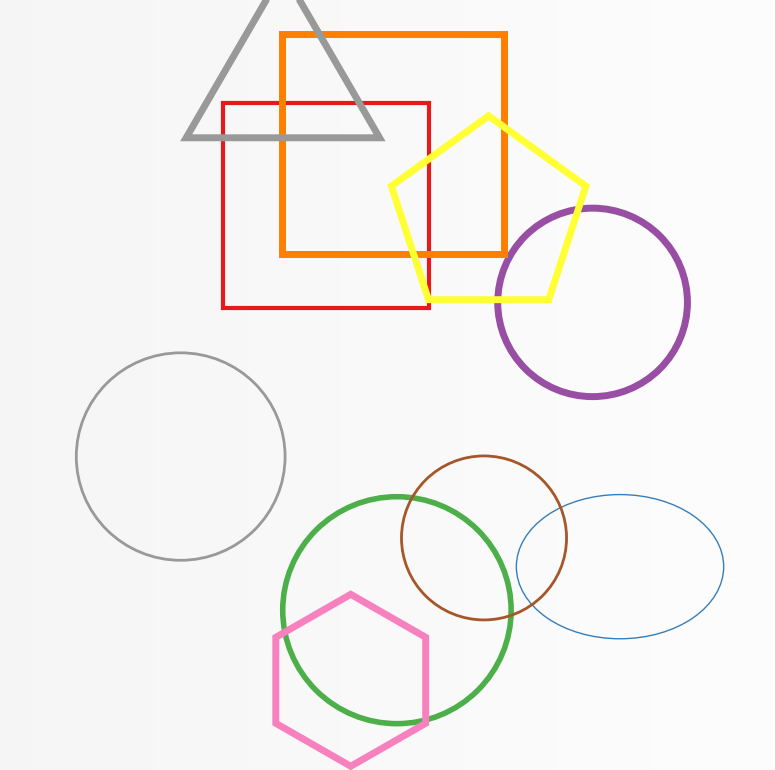[{"shape": "square", "thickness": 1.5, "radius": 0.67, "center": [0.42, 0.733]}, {"shape": "oval", "thickness": 0.5, "radius": 0.67, "center": [0.8, 0.264]}, {"shape": "circle", "thickness": 2, "radius": 0.74, "center": [0.512, 0.208]}, {"shape": "circle", "thickness": 2.5, "radius": 0.61, "center": [0.765, 0.607]}, {"shape": "square", "thickness": 2.5, "radius": 0.72, "center": [0.507, 0.813]}, {"shape": "pentagon", "thickness": 2.5, "radius": 0.66, "center": [0.63, 0.718]}, {"shape": "circle", "thickness": 1, "radius": 0.53, "center": [0.625, 0.301]}, {"shape": "hexagon", "thickness": 2.5, "radius": 0.56, "center": [0.453, 0.116]}, {"shape": "triangle", "thickness": 2.5, "radius": 0.72, "center": [0.365, 0.893]}, {"shape": "circle", "thickness": 1, "radius": 0.67, "center": [0.233, 0.407]}]